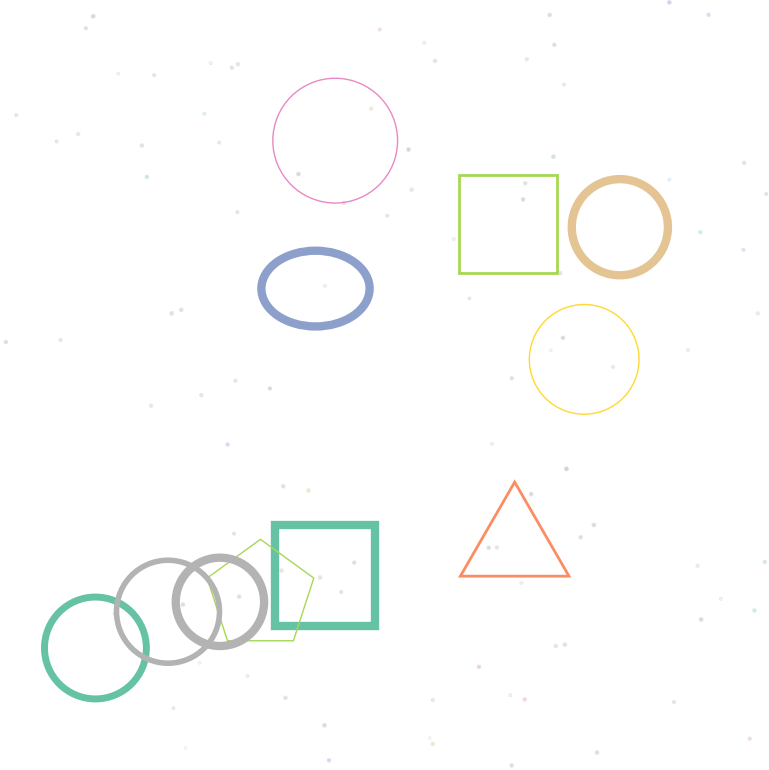[{"shape": "circle", "thickness": 2.5, "radius": 0.33, "center": [0.124, 0.158]}, {"shape": "square", "thickness": 3, "radius": 0.33, "center": [0.422, 0.252]}, {"shape": "triangle", "thickness": 1, "radius": 0.41, "center": [0.668, 0.292]}, {"shape": "oval", "thickness": 3, "radius": 0.35, "center": [0.41, 0.625]}, {"shape": "circle", "thickness": 0.5, "radius": 0.41, "center": [0.435, 0.817]}, {"shape": "pentagon", "thickness": 0.5, "radius": 0.36, "center": [0.338, 0.227]}, {"shape": "square", "thickness": 1, "radius": 0.32, "center": [0.66, 0.709]}, {"shape": "circle", "thickness": 0.5, "radius": 0.36, "center": [0.759, 0.533]}, {"shape": "circle", "thickness": 3, "radius": 0.31, "center": [0.805, 0.705]}, {"shape": "circle", "thickness": 3, "radius": 0.29, "center": [0.286, 0.218]}, {"shape": "circle", "thickness": 2, "radius": 0.33, "center": [0.218, 0.206]}]